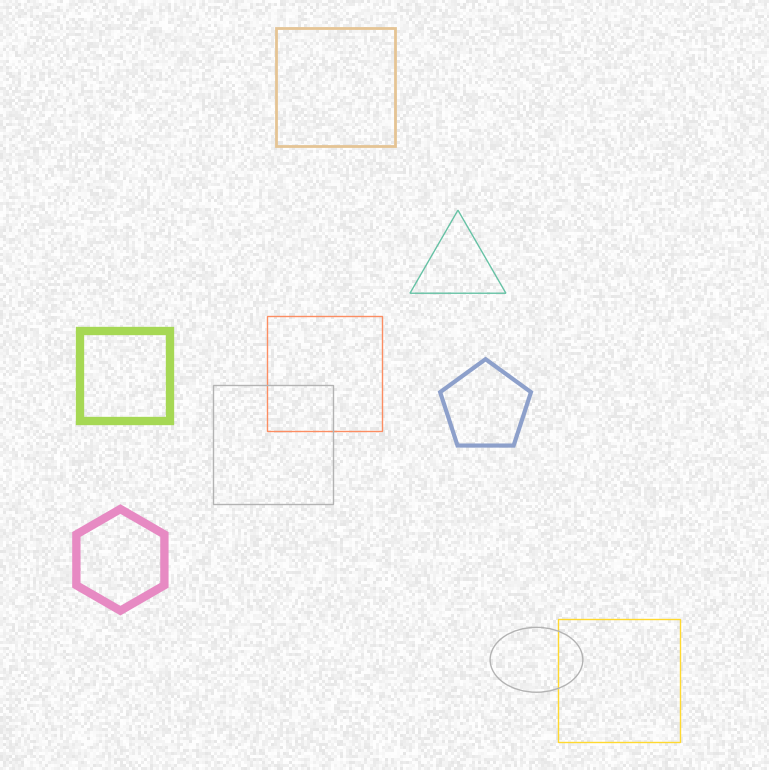[{"shape": "triangle", "thickness": 0.5, "radius": 0.36, "center": [0.595, 0.655]}, {"shape": "square", "thickness": 0.5, "radius": 0.37, "center": [0.421, 0.515]}, {"shape": "pentagon", "thickness": 1.5, "radius": 0.31, "center": [0.631, 0.472]}, {"shape": "hexagon", "thickness": 3, "radius": 0.33, "center": [0.156, 0.273]}, {"shape": "square", "thickness": 3, "radius": 0.29, "center": [0.162, 0.512]}, {"shape": "square", "thickness": 0.5, "radius": 0.4, "center": [0.804, 0.116]}, {"shape": "square", "thickness": 1, "radius": 0.39, "center": [0.435, 0.887]}, {"shape": "oval", "thickness": 0.5, "radius": 0.3, "center": [0.697, 0.143]}, {"shape": "square", "thickness": 0.5, "radius": 0.39, "center": [0.354, 0.422]}]